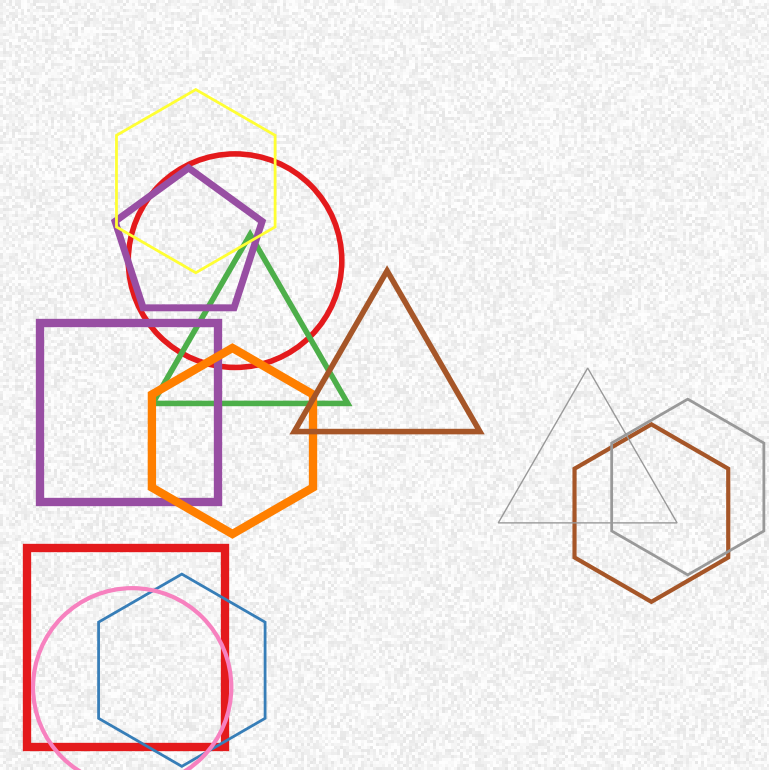[{"shape": "square", "thickness": 3, "radius": 0.65, "center": [0.164, 0.159]}, {"shape": "circle", "thickness": 2, "radius": 0.69, "center": [0.305, 0.661]}, {"shape": "hexagon", "thickness": 1, "radius": 0.62, "center": [0.236, 0.13]}, {"shape": "triangle", "thickness": 2, "radius": 0.73, "center": [0.325, 0.549]}, {"shape": "square", "thickness": 3, "radius": 0.58, "center": [0.168, 0.464]}, {"shape": "pentagon", "thickness": 2.5, "radius": 0.5, "center": [0.245, 0.681]}, {"shape": "hexagon", "thickness": 3, "radius": 0.6, "center": [0.302, 0.427]}, {"shape": "hexagon", "thickness": 1, "radius": 0.59, "center": [0.254, 0.765]}, {"shape": "hexagon", "thickness": 1.5, "radius": 0.58, "center": [0.846, 0.334]}, {"shape": "triangle", "thickness": 2, "radius": 0.7, "center": [0.503, 0.509]}, {"shape": "circle", "thickness": 1.5, "radius": 0.64, "center": [0.172, 0.107]}, {"shape": "hexagon", "thickness": 1, "radius": 0.57, "center": [0.893, 0.368]}, {"shape": "triangle", "thickness": 0.5, "radius": 0.67, "center": [0.763, 0.388]}]